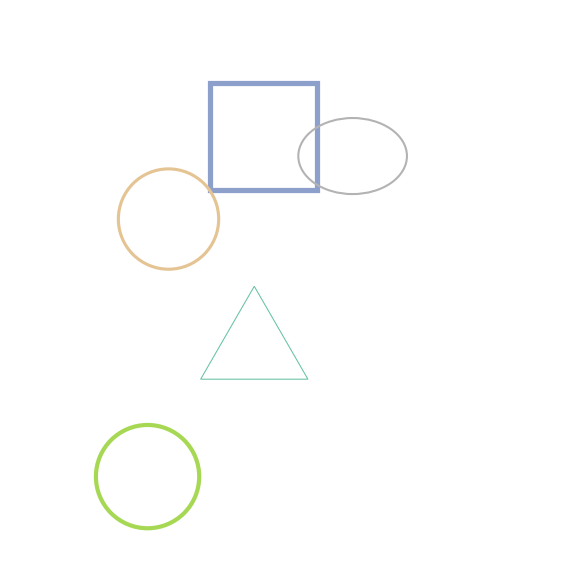[{"shape": "triangle", "thickness": 0.5, "radius": 0.54, "center": [0.44, 0.396]}, {"shape": "square", "thickness": 2.5, "radius": 0.46, "center": [0.456, 0.762]}, {"shape": "circle", "thickness": 2, "radius": 0.45, "center": [0.256, 0.174]}, {"shape": "circle", "thickness": 1.5, "radius": 0.43, "center": [0.292, 0.62]}, {"shape": "oval", "thickness": 1, "radius": 0.47, "center": [0.611, 0.729]}]